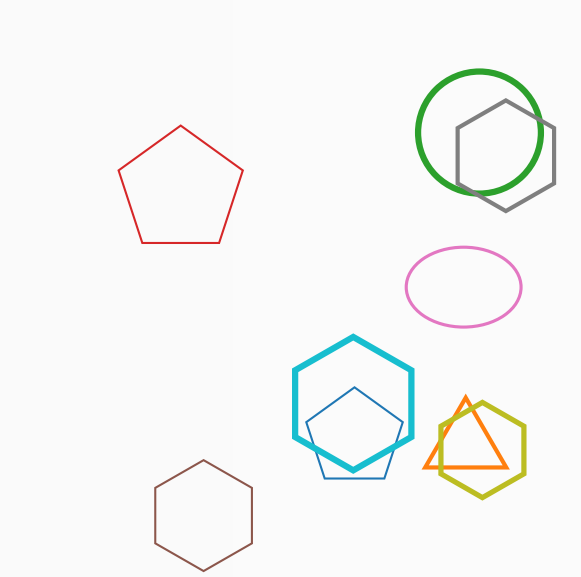[{"shape": "pentagon", "thickness": 1, "radius": 0.44, "center": [0.61, 0.241]}, {"shape": "triangle", "thickness": 2, "radius": 0.4, "center": [0.801, 0.23]}, {"shape": "circle", "thickness": 3, "radius": 0.53, "center": [0.825, 0.77]}, {"shape": "pentagon", "thickness": 1, "radius": 0.56, "center": [0.311, 0.669]}, {"shape": "hexagon", "thickness": 1, "radius": 0.48, "center": [0.35, 0.106]}, {"shape": "oval", "thickness": 1.5, "radius": 0.49, "center": [0.798, 0.502]}, {"shape": "hexagon", "thickness": 2, "radius": 0.48, "center": [0.87, 0.729]}, {"shape": "hexagon", "thickness": 2.5, "radius": 0.41, "center": [0.83, 0.22]}, {"shape": "hexagon", "thickness": 3, "radius": 0.58, "center": [0.608, 0.3]}]